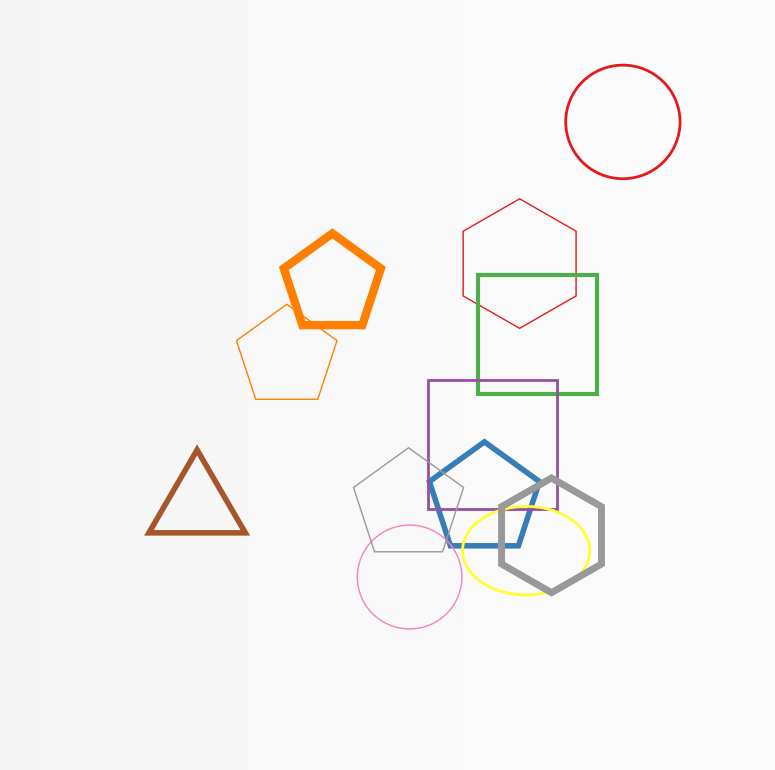[{"shape": "circle", "thickness": 1, "radius": 0.37, "center": [0.804, 0.842]}, {"shape": "hexagon", "thickness": 0.5, "radius": 0.42, "center": [0.67, 0.658]}, {"shape": "pentagon", "thickness": 2, "radius": 0.37, "center": [0.625, 0.352]}, {"shape": "square", "thickness": 1.5, "radius": 0.39, "center": [0.694, 0.565]}, {"shape": "square", "thickness": 1, "radius": 0.42, "center": [0.635, 0.423]}, {"shape": "pentagon", "thickness": 3, "radius": 0.33, "center": [0.429, 0.631]}, {"shape": "pentagon", "thickness": 0.5, "radius": 0.34, "center": [0.37, 0.537]}, {"shape": "oval", "thickness": 1, "radius": 0.41, "center": [0.679, 0.285]}, {"shape": "triangle", "thickness": 2, "radius": 0.36, "center": [0.254, 0.344]}, {"shape": "circle", "thickness": 0.5, "radius": 0.34, "center": [0.529, 0.251]}, {"shape": "pentagon", "thickness": 0.5, "radius": 0.37, "center": [0.527, 0.344]}, {"shape": "hexagon", "thickness": 2.5, "radius": 0.37, "center": [0.712, 0.305]}]